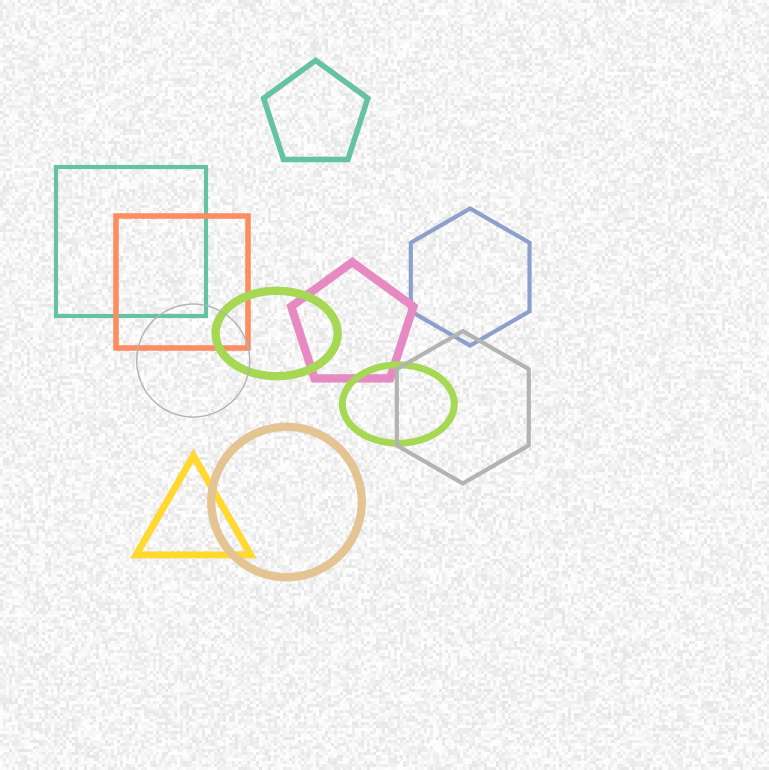[{"shape": "square", "thickness": 1.5, "radius": 0.49, "center": [0.17, 0.686]}, {"shape": "pentagon", "thickness": 2, "radius": 0.36, "center": [0.41, 0.85]}, {"shape": "square", "thickness": 2, "radius": 0.43, "center": [0.236, 0.634]}, {"shape": "hexagon", "thickness": 1.5, "radius": 0.45, "center": [0.611, 0.64]}, {"shape": "pentagon", "thickness": 3, "radius": 0.42, "center": [0.458, 0.576]}, {"shape": "oval", "thickness": 3, "radius": 0.4, "center": [0.359, 0.567]}, {"shape": "oval", "thickness": 2.5, "radius": 0.36, "center": [0.517, 0.475]}, {"shape": "triangle", "thickness": 2.5, "radius": 0.43, "center": [0.251, 0.322]}, {"shape": "circle", "thickness": 3, "radius": 0.49, "center": [0.372, 0.348]}, {"shape": "circle", "thickness": 0.5, "radius": 0.37, "center": [0.251, 0.532]}, {"shape": "hexagon", "thickness": 1.5, "radius": 0.49, "center": [0.601, 0.471]}]